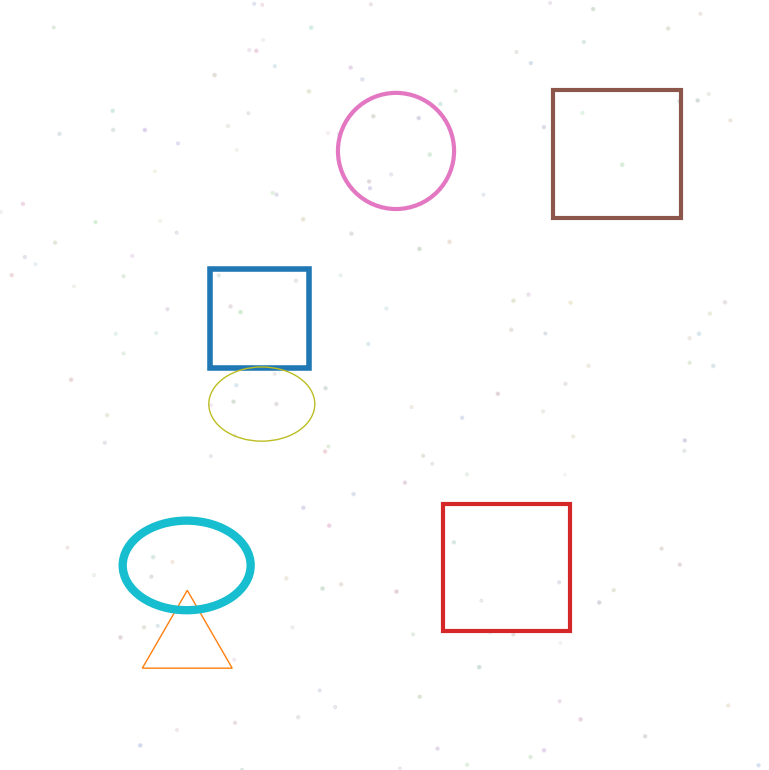[{"shape": "square", "thickness": 2, "radius": 0.32, "center": [0.337, 0.587]}, {"shape": "triangle", "thickness": 0.5, "radius": 0.34, "center": [0.243, 0.166]}, {"shape": "square", "thickness": 1.5, "radius": 0.41, "center": [0.657, 0.263]}, {"shape": "square", "thickness": 1.5, "radius": 0.41, "center": [0.802, 0.8]}, {"shape": "circle", "thickness": 1.5, "radius": 0.38, "center": [0.514, 0.804]}, {"shape": "oval", "thickness": 0.5, "radius": 0.34, "center": [0.34, 0.475]}, {"shape": "oval", "thickness": 3, "radius": 0.42, "center": [0.242, 0.266]}]